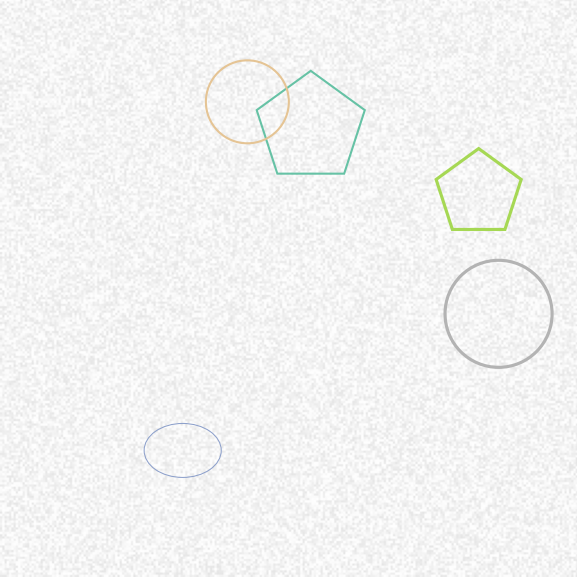[{"shape": "pentagon", "thickness": 1, "radius": 0.49, "center": [0.538, 0.778]}, {"shape": "oval", "thickness": 0.5, "radius": 0.33, "center": [0.316, 0.219]}, {"shape": "pentagon", "thickness": 1.5, "radius": 0.39, "center": [0.829, 0.664]}, {"shape": "circle", "thickness": 1, "radius": 0.36, "center": [0.428, 0.823]}, {"shape": "circle", "thickness": 1.5, "radius": 0.46, "center": [0.863, 0.456]}]